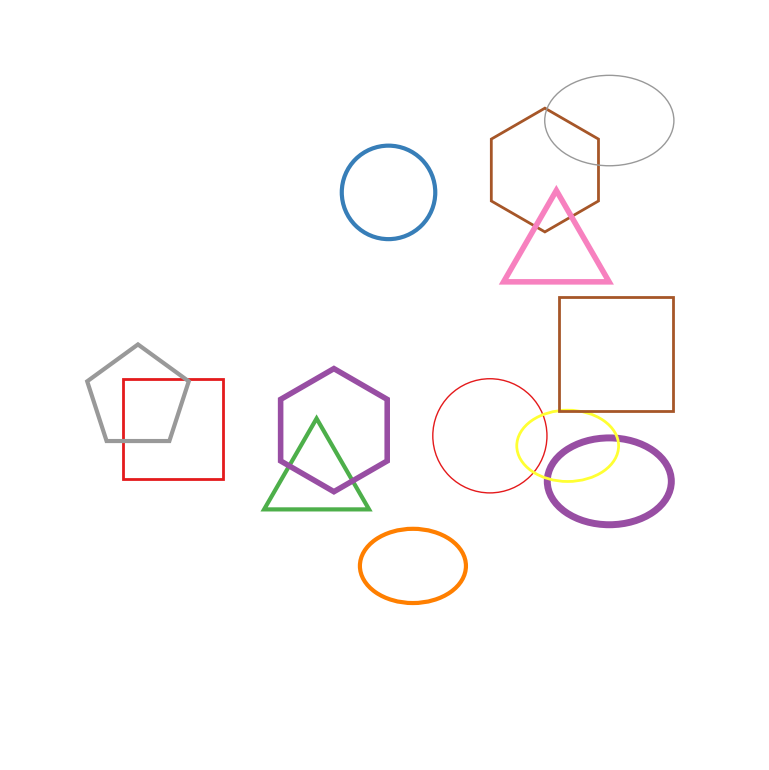[{"shape": "square", "thickness": 1, "radius": 0.32, "center": [0.225, 0.443]}, {"shape": "circle", "thickness": 0.5, "radius": 0.37, "center": [0.636, 0.434]}, {"shape": "circle", "thickness": 1.5, "radius": 0.3, "center": [0.505, 0.75]}, {"shape": "triangle", "thickness": 1.5, "radius": 0.39, "center": [0.411, 0.378]}, {"shape": "hexagon", "thickness": 2, "radius": 0.4, "center": [0.434, 0.441]}, {"shape": "oval", "thickness": 2.5, "radius": 0.4, "center": [0.791, 0.375]}, {"shape": "oval", "thickness": 1.5, "radius": 0.34, "center": [0.536, 0.265]}, {"shape": "oval", "thickness": 1, "radius": 0.33, "center": [0.737, 0.421]}, {"shape": "square", "thickness": 1, "radius": 0.37, "center": [0.8, 0.541]}, {"shape": "hexagon", "thickness": 1, "radius": 0.4, "center": [0.708, 0.779]}, {"shape": "triangle", "thickness": 2, "radius": 0.4, "center": [0.723, 0.674]}, {"shape": "oval", "thickness": 0.5, "radius": 0.42, "center": [0.791, 0.843]}, {"shape": "pentagon", "thickness": 1.5, "radius": 0.35, "center": [0.179, 0.483]}]